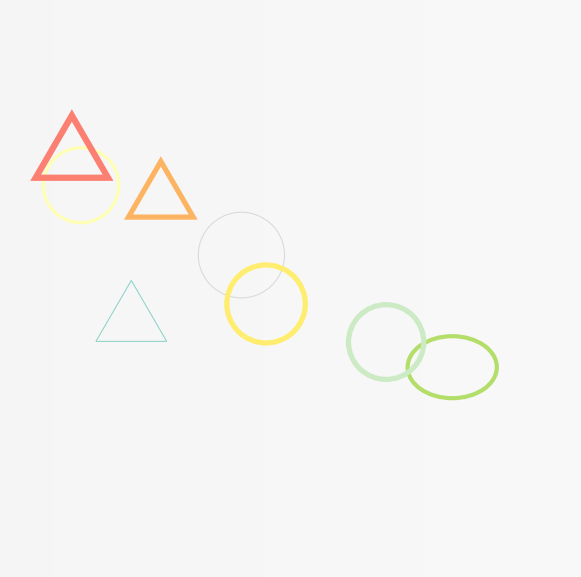[{"shape": "triangle", "thickness": 0.5, "radius": 0.35, "center": [0.226, 0.443]}, {"shape": "circle", "thickness": 1.5, "radius": 0.32, "center": [0.139, 0.678]}, {"shape": "triangle", "thickness": 3, "radius": 0.36, "center": [0.124, 0.727]}, {"shape": "triangle", "thickness": 2.5, "radius": 0.32, "center": [0.277, 0.655]}, {"shape": "oval", "thickness": 2, "radius": 0.38, "center": [0.778, 0.363]}, {"shape": "circle", "thickness": 0.5, "radius": 0.37, "center": [0.415, 0.557]}, {"shape": "circle", "thickness": 2.5, "radius": 0.32, "center": [0.664, 0.407]}, {"shape": "circle", "thickness": 2.5, "radius": 0.34, "center": [0.458, 0.473]}]